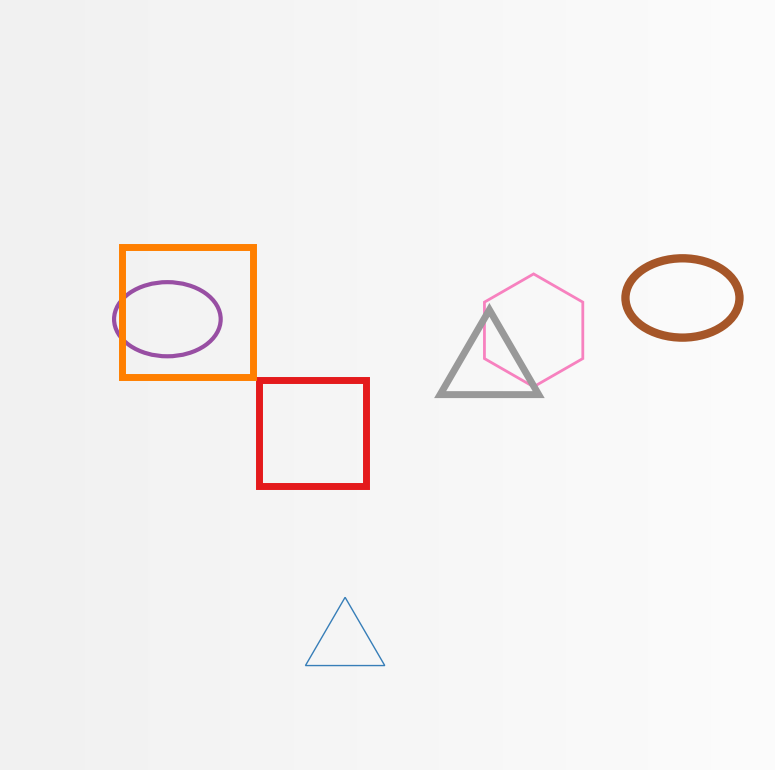[{"shape": "square", "thickness": 2.5, "radius": 0.34, "center": [0.403, 0.437]}, {"shape": "triangle", "thickness": 0.5, "radius": 0.3, "center": [0.445, 0.165]}, {"shape": "oval", "thickness": 1.5, "radius": 0.34, "center": [0.216, 0.585]}, {"shape": "square", "thickness": 2.5, "radius": 0.42, "center": [0.242, 0.595]}, {"shape": "oval", "thickness": 3, "radius": 0.37, "center": [0.881, 0.613]}, {"shape": "hexagon", "thickness": 1, "radius": 0.37, "center": [0.689, 0.571]}, {"shape": "triangle", "thickness": 2.5, "radius": 0.37, "center": [0.631, 0.524]}]